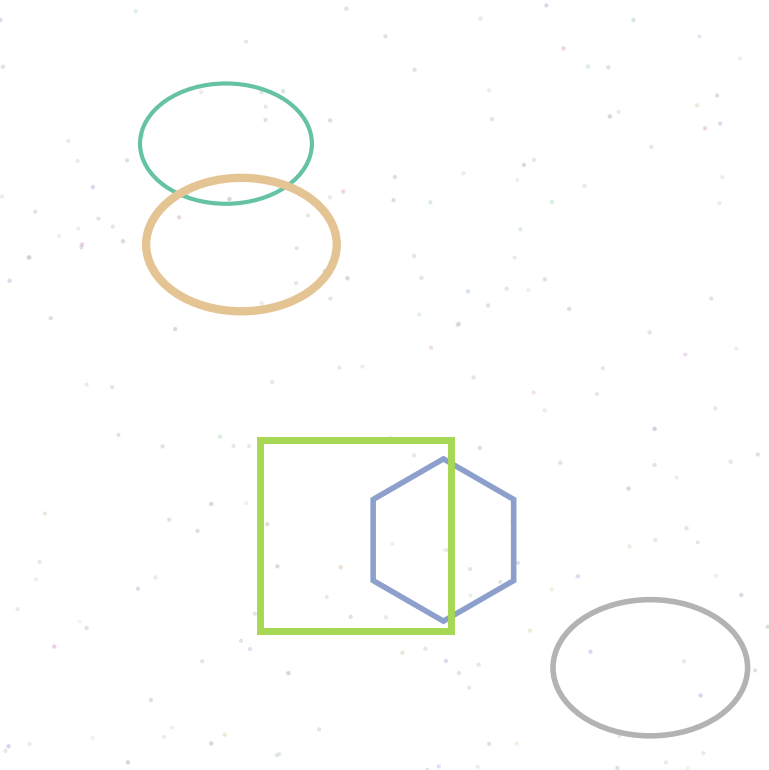[{"shape": "oval", "thickness": 1.5, "radius": 0.56, "center": [0.293, 0.813]}, {"shape": "hexagon", "thickness": 2, "radius": 0.53, "center": [0.576, 0.299]}, {"shape": "square", "thickness": 2.5, "radius": 0.62, "center": [0.462, 0.304]}, {"shape": "oval", "thickness": 3, "radius": 0.62, "center": [0.314, 0.682]}, {"shape": "oval", "thickness": 2, "radius": 0.63, "center": [0.845, 0.133]}]